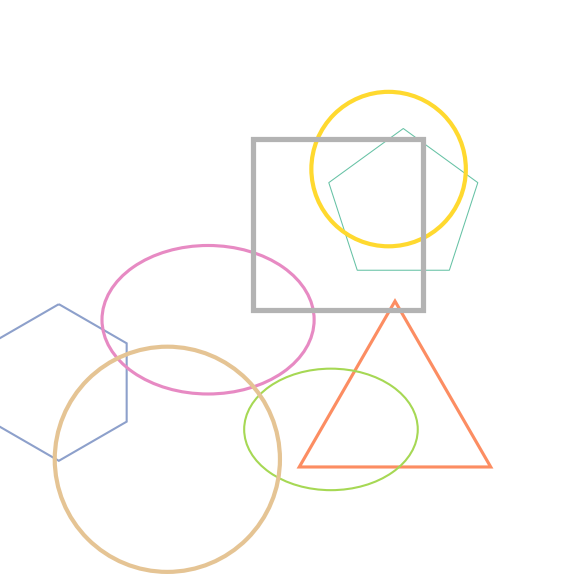[{"shape": "pentagon", "thickness": 0.5, "radius": 0.68, "center": [0.698, 0.641]}, {"shape": "triangle", "thickness": 1.5, "radius": 0.96, "center": [0.684, 0.286]}, {"shape": "hexagon", "thickness": 1, "radius": 0.68, "center": [0.102, 0.337]}, {"shape": "oval", "thickness": 1.5, "radius": 0.92, "center": [0.36, 0.445]}, {"shape": "oval", "thickness": 1, "radius": 0.75, "center": [0.573, 0.256]}, {"shape": "circle", "thickness": 2, "radius": 0.67, "center": [0.673, 0.706]}, {"shape": "circle", "thickness": 2, "radius": 0.97, "center": [0.29, 0.204]}, {"shape": "square", "thickness": 2.5, "radius": 0.74, "center": [0.586, 0.611]}]